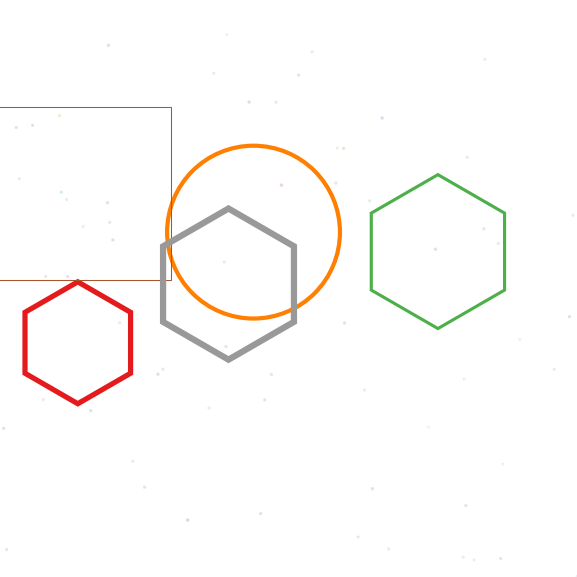[{"shape": "hexagon", "thickness": 2.5, "radius": 0.53, "center": [0.135, 0.406]}, {"shape": "hexagon", "thickness": 1.5, "radius": 0.67, "center": [0.758, 0.563]}, {"shape": "circle", "thickness": 2, "radius": 0.75, "center": [0.439, 0.597]}, {"shape": "square", "thickness": 0.5, "radius": 0.75, "center": [0.147, 0.664]}, {"shape": "hexagon", "thickness": 3, "radius": 0.65, "center": [0.396, 0.507]}]